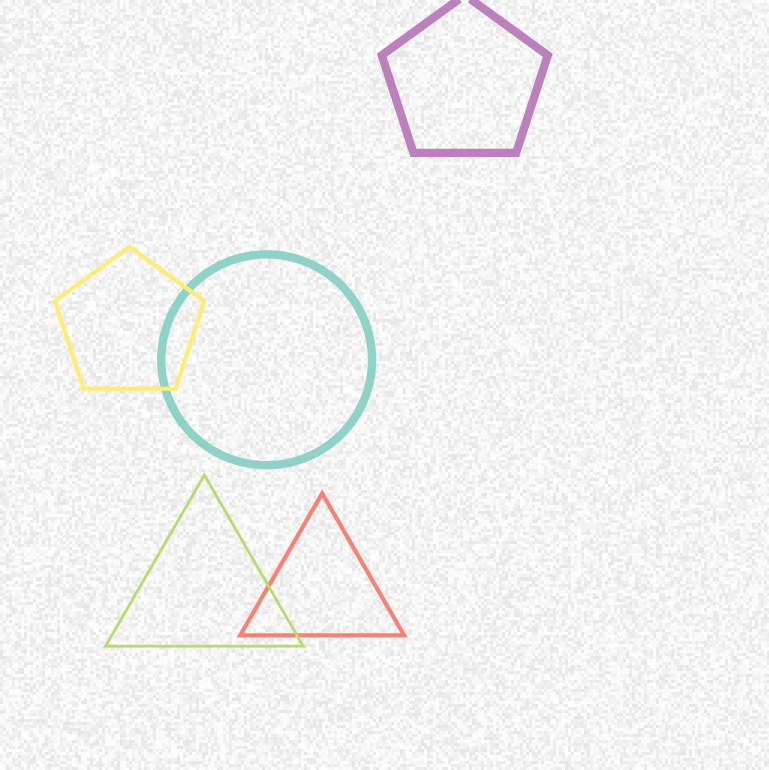[{"shape": "circle", "thickness": 3, "radius": 0.68, "center": [0.346, 0.533]}, {"shape": "triangle", "thickness": 1.5, "radius": 0.61, "center": [0.418, 0.236]}, {"shape": "triangle", "thickness": 1, "radius": 0.74, "center": [0.265, 0.235]}, {"shape": "pentagon", "thickness": 3, "radius": 0.57, "center": [0.604, 0.893]}, {"shape": "pentagon", "thickness": 1.5, "radius": 0.51, "center": [0.168, 0.578]}]